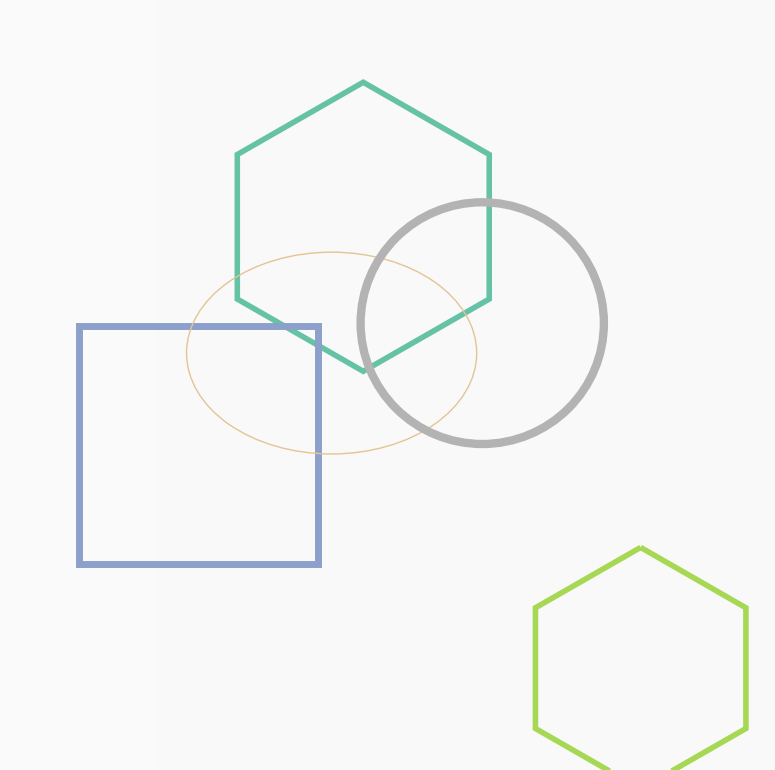[{"shape": "hexagon", "thickness": 2, "radius": 0.94, "center": [0.469, 0.705]}, {"shape": "square", "thickness": 2.5, "radius": 0.77, "center": [0.256, 0.422]}, {"shape": "hexagon", "thickness": 2, "radius": 0.78, "center": [0.827, 0.132]}, {"shape": "oval", "thickness": 0.5, "radius": 0.94, "center": [0.428, 0.541]}, {"shape": "circle", "thickness": 3, "radius": 0.78, "center": [0.622, 0.58]}]